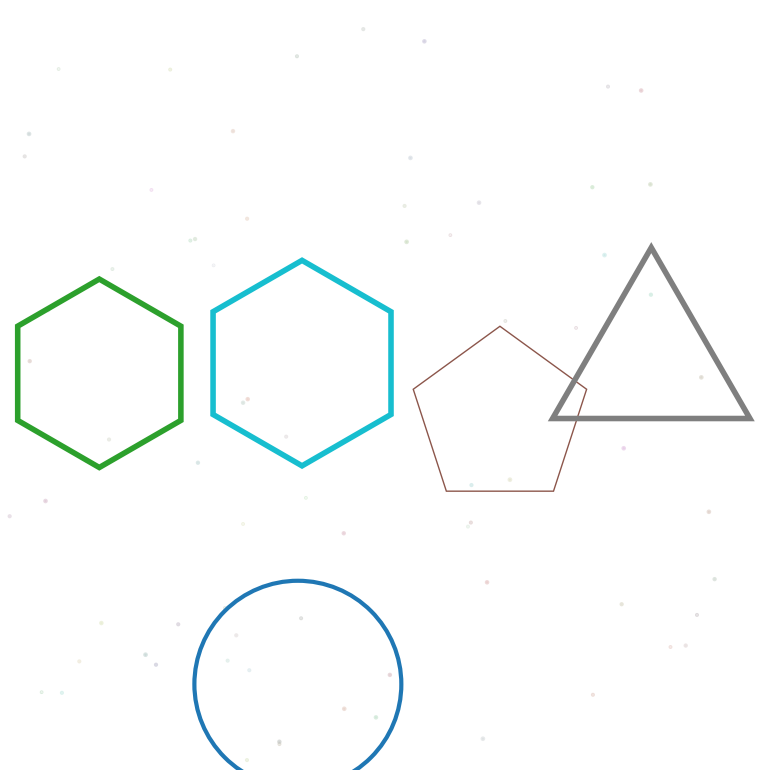[{"shape": "circle", "thickness": 1.5, "radius": 0.67, "center": [0.387, 0.111]}, {"shape": "hexagon", "thickness": 2, "radius": 0.61, "center": [0.129, 0.515]}, {"shape": "pentagon", "thickness": 0.5, "radius": 0.59, "center": [0.649, 0.458]}, {"shape": "triangle", "thickness": 2, "radius": 0.74, "center": [0.846, 0.53]}, {"shape": "hexagon", "thickness": 2, "radius": 0.67, "center": [0.392, 0.528]}]